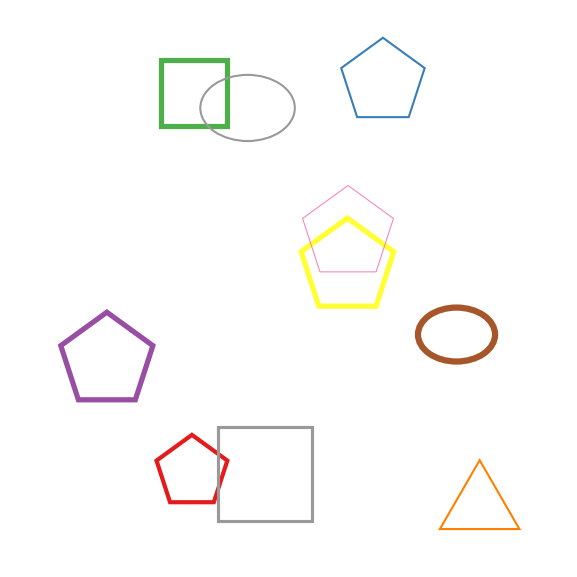[{"shape": "pentagon", "thickness": 2, "radius": 0.32, "center": [0.332, 0.182]}, {"shape": "pentagon", "thickness": 1, "radius": 0.38, "center": [0.663, 0.858]}, {"shape": "square", "thickness": 2.5, "radius": 0.29, "center": [0.336, 0.838]}, {"shape": "pentagon", "thickness": 2.5, "radius": 0.42, "center": [0.185, 0.375]}, {"shape": "triangle", "thickness": 1, "radius": 0.4, "center": [0.831, 0.123]}, {"shape": "pentagon", "thickness": 2.5, "radius": 0.42, "center": [0.602, 0.537]}, {"shape": "oval", "thickness": 3, "radius": 0.33, "center": [0.791, 0.42]}, {"shape": "pentagon", "thickness": 0.5, "radius": 0.41, "center": [0.603, 0.595]}, {"shape": "square", "thickness": 1.5, "radius": 0.41, "center": [0.459, 0.178]}, {"shape": "oval", "thickness": 1, "radius": 0.41, "center": [0.429, 0.812]}]